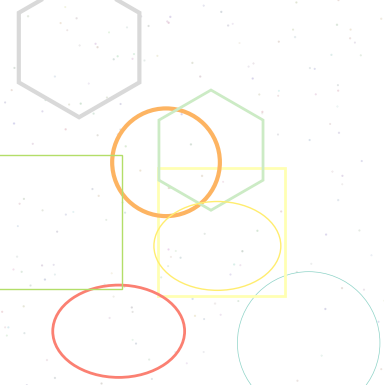[{"shape": "circle", "thickness": 0.5, "radius": 0.93, "center": [0.802, 0.109]}, {"shape": "square", "thickness": 2, "radius": 0.83, "center": [0.576, 0.397]}, {"shape": "oval", "thickness": 2, "radius": 0.86, "center": [0.308, 0.14]}, {"shape": "circle", "thickness": 3, "radius": 0.7, "center": [0.431, 0.579]}, {"shape": "square", "thickness": 1, "radius": 0.87, "center": [0.144, 0.423]}, {"shape": "hexagon", "thickness": 3, "radius": 0.9, "center": [0.205, 0.876]}, {"shape": "hexagon", "thickness": 2, "radius": 0.78, "center": [0.548, 0.61]}, {"shape": "oval", "thickness": 1, "radius": 0.82, "center": [0.565, 0.361]}]